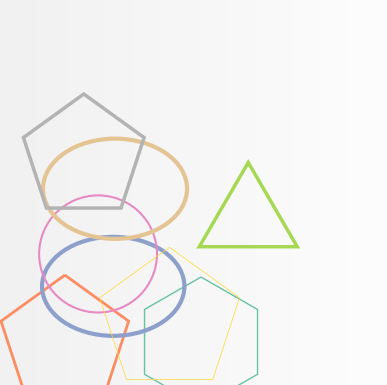[{"shape": "hexagon", "thickness": 1, "radius": 0.84, "center": [0.519, 0.112]}, {"shape": "pentagon", "thickness": 2, "radius": 0.87, "center": [0.167, 0.112]}, {"shape": "oval", "thickness": 3, "radius": 0.92, "center": [0.292, 0.256]}, {"shape": "circle", "thickness": 1.5, "radius": 0.76, "center": [0.253, 0.34]}, {"shape": "triangle", "thickness": 2.5, "radius": 0.73, "center": [0.641, 0.432]}, {"shape": "pentagon", "thickness": 0.5, "radius": 0.95, "center": [0.438, 0.168]}, {"shape": "oval", "thickness": 3, "radius": 0.93, "center": [0.297, 0.51]}, {"shape": "pentagon", "thickness": 2.5, "radius": 0.82, "center": [0.216, 0.592]}]